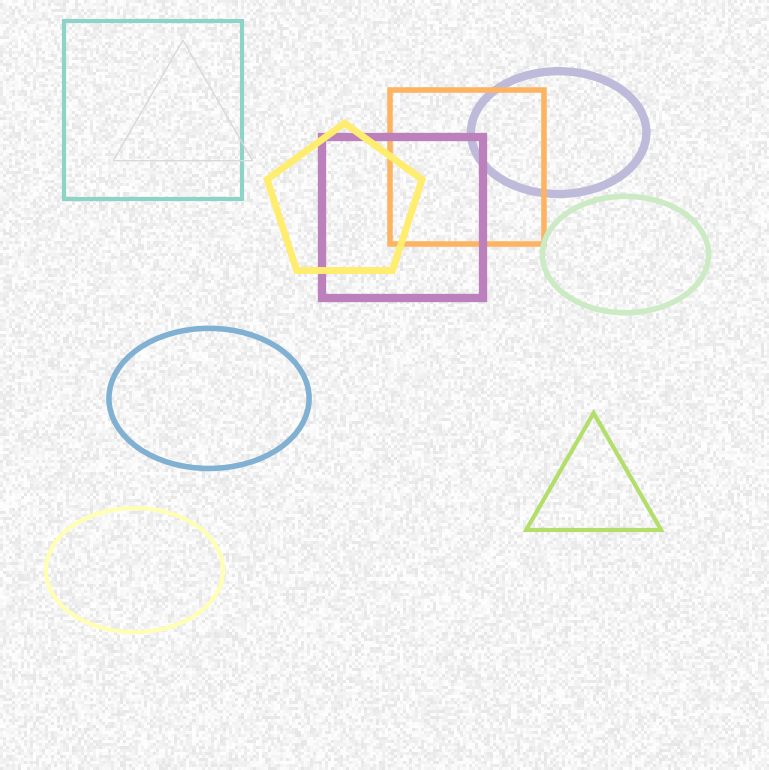[{"shape": "square", "thickness": 1.5, "radius": 0.58, "center": [0.199, 0.857]}, {"shape": "oval", "thickness": 1.5, "radius": 0.58, "center": [0.175, 0.26]}, {"shape": "oval", "thickness": 3, "radius": 0.57, "center": [0.726, 0.828]}, {"shape": "oval", "thickness": 2, "radius": 0.65, "center": [0.271, 0.483]}, {"shape": "square", "thickness": 2, "radius": 0.5, "center": [0.606, 0.783]}, {"shape": "triangle", "thickness": 1.5, "radius": 0.51, "center": [0.771, 0.362]}, {"shape": "triangle", "thickness": 0.5, "radius": 0.52, "center": [0.238, 0.843]}, {"shape": "square", "thickness": 3, "radius": 0.52, "center": [0.523, 0.718]}, {"shape": "oval", "thickness": 2, "radius": 0.54, "center": [0.812, 0.669]}, {"shape": "pentagon", "thickness": 2.5, "radius": 0.53, "center": [0.448, 0.734]}]